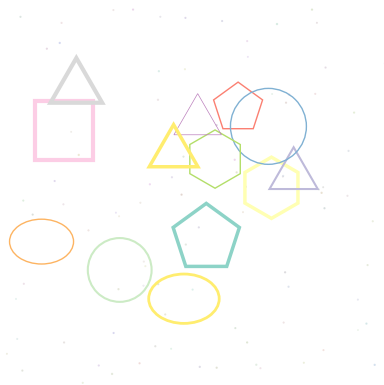[{"shape": "pentagon", "thickness": 2.5, "radius": 0.45, "center": [0.536, 0.381]}, {"shape": "hexagon", "thickness": 2.5, "radius": 0.4, "center": [0.705, 0.512]}, {"shape": "triangle", "thickness": 1.5, "radius": 0.36, "center": [0.763, 0.545]}, {"shape": "pentagon", "thickness": 1, "radius": 0.33, "center": [0.618, 0.72]}, {"shape": "circle", "thickness": 1, "radius": 0.49, "center": [0.697, 0.672]}, {"shape": "oval", "thickness": 1, "radius": 0.42, "center": [0.108, 0.372]}, {"shape": "hexagon", "thickness": 1, "radius": 0.38, "center": [0.559, 0.587]}, {"shape": "square", "thickness": 3, "radius": 0.38, "center": [0.166, 0.661]}, {"shape": "triangle", "thickness": 3, "radius": 0.39, "center": [0.198, 0.772]}, {"shape": "triangle", "thickness": 0.5, "radius": 0.36, "center": [0.513, 0.686]}, {"shape": "circle", "thickness": 1.5, "radius": 0.41, "center": [0.311, 0.299]}, {"shape": "triangle", "thickness": 2.5, "radius": 0.36, "center": [0.451, 0.603]}, {"shape": "oval", "thickness": 2, "radius": 0.46, "center": [0.478, 0.224]}]